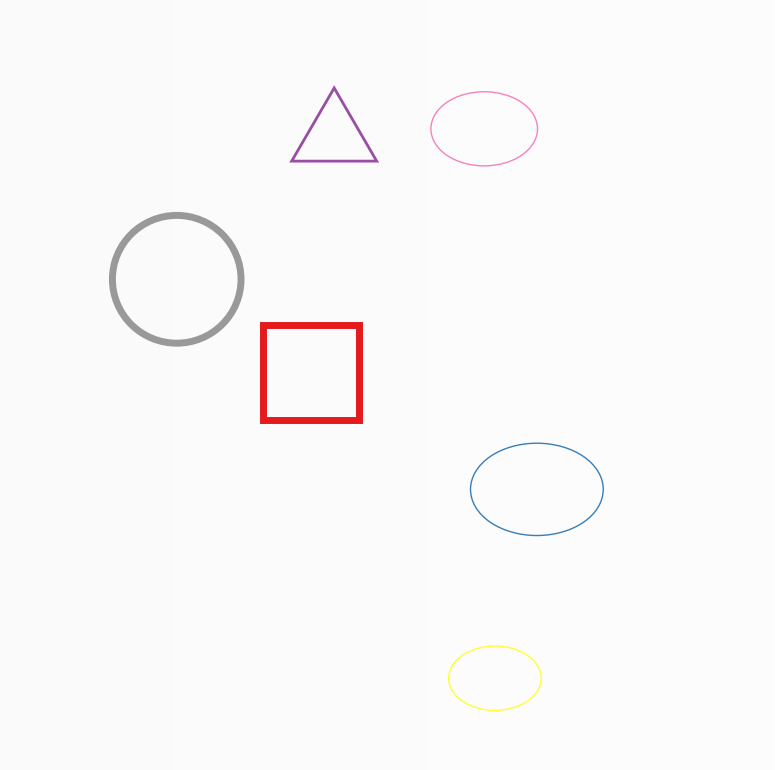[{"shape": "square", "thickness": 2.5, "radius": 0.31, "center": [0.402, 0.517]}, {"shape": "oval", "thickness": 0.5, "radius": 0.43, "center": [0.693, 0.364]}, {"shape": "triangle", "thickness": 1, "radius": 0.32, "center": [0.431, 0.822]}, {"shape": "oval", "thickness": 0.5, "radius": 0.3, "center": [0.639, 0.119]}, {"shape": "oval", "thickness": 0.5, "radius": 0.34, "center": [0.625, 0.833]}, {"shape": "circle", "thickness": 2.5, "radius": 0.41, "center": [0.228, 0.637]}]